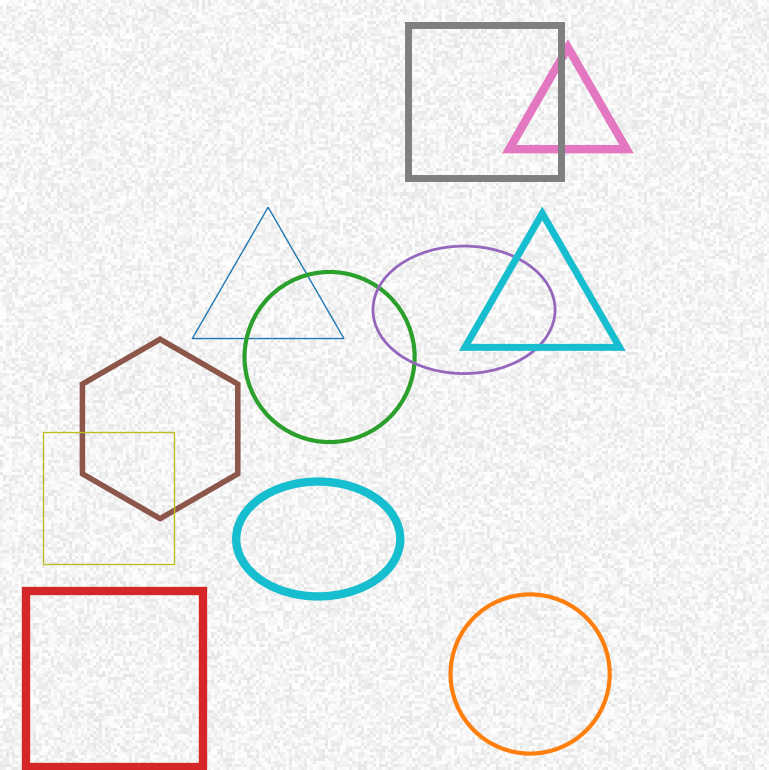[{"shape": "triangle", "thickness": 0.5, "radius": 0.57, "center": [0.348, 0.617]}, {"shape": "circle", "thickness": 1.5, "radius": 0.52, "center": [0.688, 0.125]}, {"shape": "circle", "thickness": 1.5, "radius": 0.55, "center": [0.428, 0.536]}, {"shape": "square", "thickness": 3, "radius": 0.57, "center": [0.149, 0.118]}, {"shape": "oval", "thickness": 1, "radius": 0.59, "center": [0.603, 0.598]}, {"shape": "hexagon", "thickness": 2, "radius": 0.58, "center": [0.208, 0.443]}, {"shape": "triangle", "thickness": 3, "radius": 0.44, "center": [0.738, 0.85]}, {"shape": "square", "thickness": 2.5, "radius": 0.5, "center": [0.629, 0.868]}, {"shape": "square", "thickness": 0.5, "radius": 0.43, "center": [0.141, 0.353]}, {"shape": "triangle", "thickness": 2.5, "radius": 0.58, "center": [0.704, 0.607]}, {"shape": "oval", "thickness": 3, "radius": 0.53, "center": [0.413, 0.3]}]